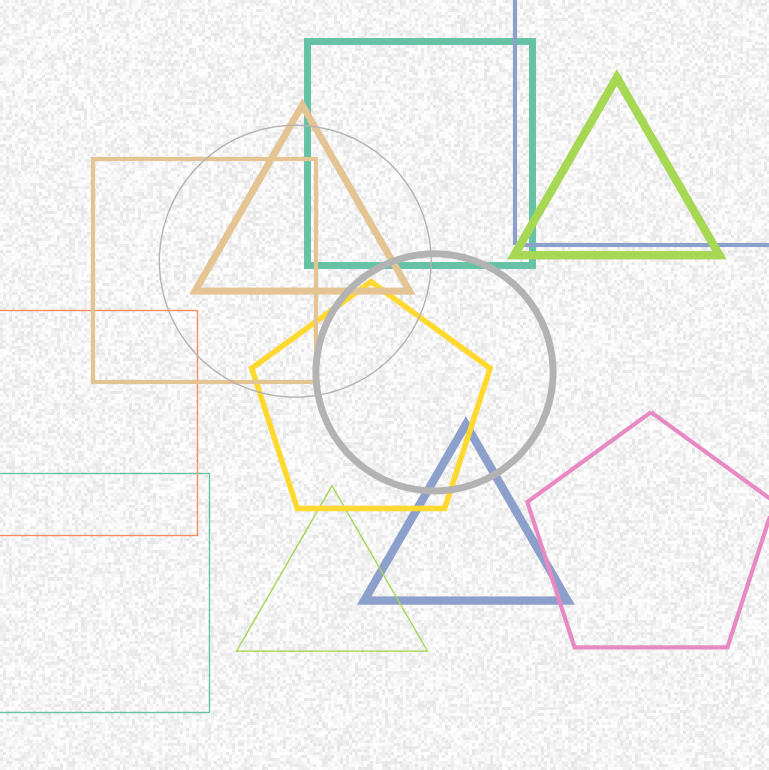[{"shape": "square", "thickness": 0.5, "radius": 0.78, "center": [0.116, 0.23]}, {"shape": "square", "thickness": 2.5, "radius": 0.73, "center": [0.545, 0.802]}, {"shape": "square", "thickness": 0.5, "radius": 0.73, "center": [0.109, 0.451]}, {"shape": "triangle", "thickness": 3, "radius": 0.76, "center": [0.605, 0.296]}, {"shape": "square", "thickness": 1.5, "radius": 0.93, "center": [0.855, 0.869]}, {"shape": "pentagon", "thickness": 1.5, "radius": 0.84, "center": [0.845, 0.296]}, {"shape": "triangle", "thickness": 0.5, "radius": 0.72, "center": [0.431, 0.226]}, {"shape": "triangle", "thickness": 3, "radius": 0.77, "center": [0.801, 0.745]}, {"shape": "pentagon", "thickness": 2, "radius": 0.81, "center": [0.482, 0.471]}, {"shape": "triangle", "thickness": 2.5, "radius": 0.8, "center": [0.393, 0.702]}, {"shape": "square", "thickness": 1.5, "radius": 0.72, "center": [0.266, 0.649]}, {"shape": "circle", "thickness": 2.5, "radius": 0.77, "center": [0.564, 0.516]}, {"shape": "circle", "thickness": 0.5, "radius": 0.88, "center": [0.383, 0.661]}]